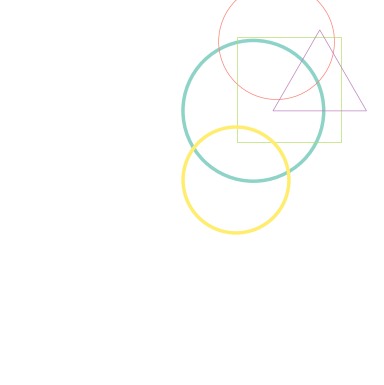[{"shape": "circle", "thickness": 2.5, "radius": 0.91, "center": [0.658, 0.712]}, {"shape": "circle", "thickness": 0.5, "radius": 0.75, "center": [0.718, 0.892]}, {"shape": "square", "thickness": 0.5, "radius": 0.68, "center": [0.751, 0.767]}, {"shape": "triangle", "thickness": 0.5, "radius": 0.7, "center": [0.831, 0.782]}, {"shape": "circle", "thickness": 2.5, "radius": 0.69, "center": [0.613, 0.533]}]